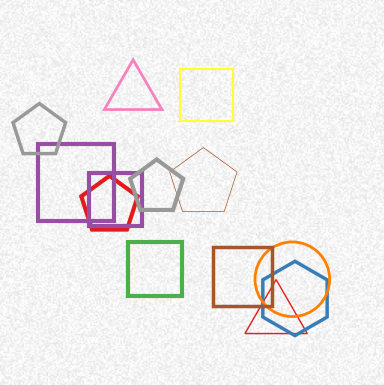[{"shape": "pentagon", "thickness": 3, "radius": 0.39, "center": [0.284, 0.466]}, {"shape": "triangle", "thickness": 1, "radius": 0.47, "center": [0.717, 0.18]}, {"shape": "hexagon", "thickness": 2.5, "radius": 0.48, "center": [0.766, 0.225]}, {"shape": "square", "thickness": 3, "radius": 0.35, "center": [0.402, 0.3]}, {"shape": "square", "thickness": 3, "radius": 0.35, "center": [0.301, 0.482]}, {"shape": "square", "thickness": 3, "radius": 0.5, "center": [0.198, 0.526]}, {"shape": "circle", "thickness": 2, "radius": 0.48, "center": [0.759, 0.275]}, {"shape": "square", "thickness": 1.5, "radius": 0.34, "center": [0.535, 0.753]}, {"shape": "square", "thickness": 2.5, "radius": 0.39, "center": [0.629, 0.282]}, {"shape": "pentagon", "thickness": 0.5, "radius": 0.46, "center": [0.528, 0.525]}, {"shape": "triangle", "thickness": 2, "radius": 0.43, "center": [0.346, 0.759]}, {"shape": "pentagon", "thickness": 2.5, "radius": 0.36, "center": [0.102, 0.659]}, {"shape": "pentagon", "thickness": 3, "radius": 0.36, "center": [0.407, 0.513]}]